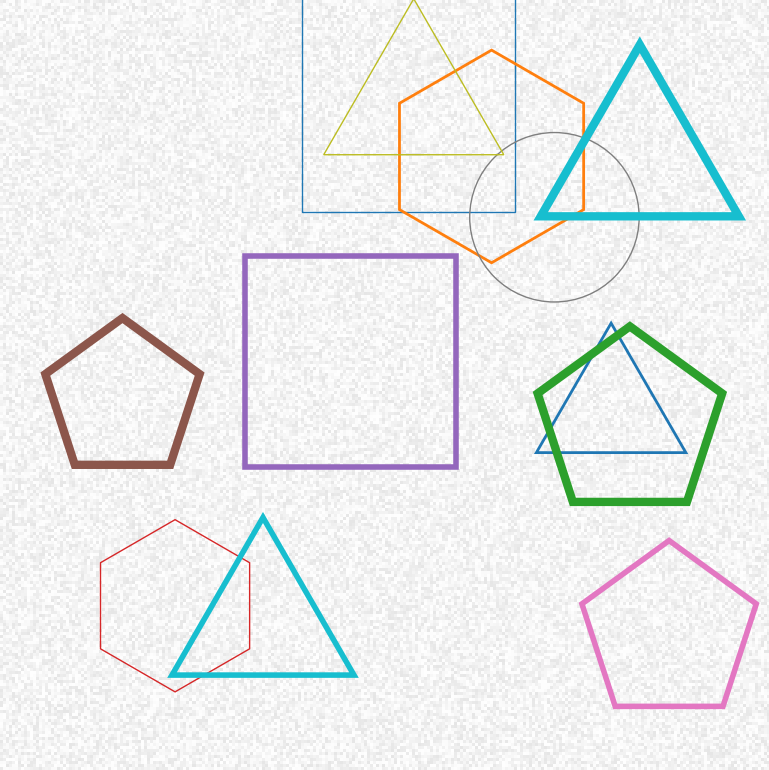[{"shape": "square", "thickness": 0.5, "radius": 0.69, "center": [0.53, 0.863]}, {"shape": "triangle", "thickness": 1, "radius": 0.56, "center": [0.794, 0.468]}, {"shape": "hexagon", "thickness": 1, "radius": 0.69, "center": [0.638, 0.797]}, {"shape": "pentagon", "thickness": 3, "radius": 0.63, "center": [0.818, 0.45]}, {"shape": "hexagon", "thickness": 0.5, "radius": 0.56, "center": [0.227, 0.213]}, {"shape": "square", "thickness": 2, "radius": 0.69, "center": [0.455, 0.53]}, {"shape": "pentagon", "thickness": 3, "radius": 0.53, "center": [0.159, 0.482]}, {"shape": "pentagon", "thickness": 2, "radius": 0.6, "center": [0.869, 0.179]}, {"shape": "circle", "thickness": 0.5, "radius": 0.55, "center": [0.72, 0.718]}, {"shape": "triangle", "thickness": 0.5, "radius": 0.68, "center": [0.537, 0.867]}, {"shape": "triangle", "thickness": 3, "radius": 0.74, "center": [0.831, 0.793]}, {"shape": "triangle", "thickness": 2, "radius": 0.68, "center": [0.342, 0.191]}]